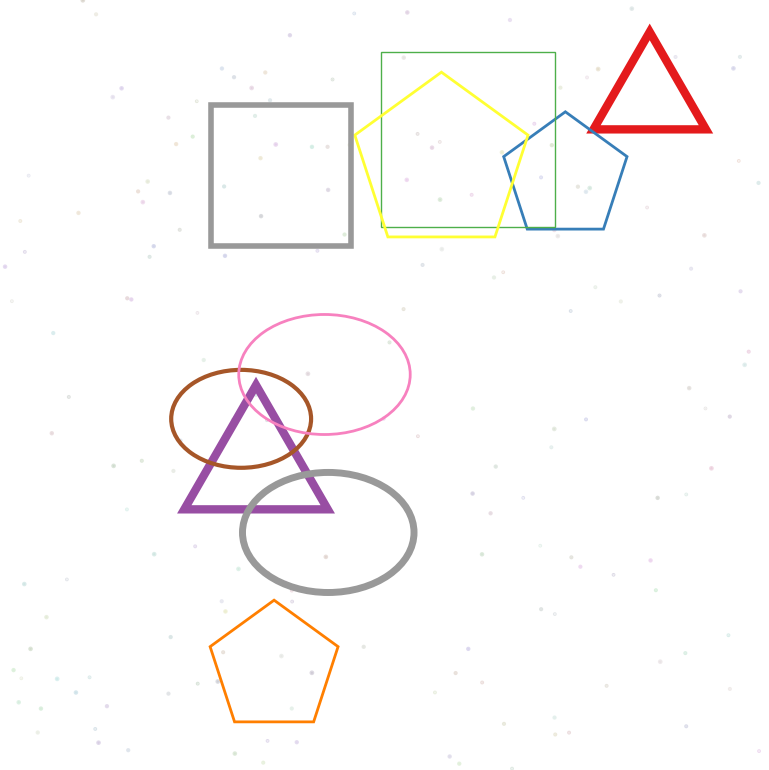[{"shape": "triangle", "thickness": 3, "radius": 0.42, "center": [0.844, 0.874]}, {"shape": "pentagon", "thickness": 1, "radius": 0.42, "center": [0.734, 0.771]}, {"shape": "square", "thickness": 0.5, "radius": 0.57, "center": [0.608, 0.819]}, {"shape": "triangle", "thickness": 3, "radius": 0.54, "center": [0.332, 0.392]}, {"shape": "pentagon", "thickness": 1, "radius": 0.44, "center": [0.356, 0.133]}, {"shape": "pentagon", "thickness": 1, "radius": 0.59, "center": [0.573, 0.788]}, {"shape": "oval", "thickness": 1.5, "radius": 0.45, "center": [0.313, 0.456]}, {"shape": "oval", "thickness": 1, "radius": 0.56, "center": [0.421, 0.514]}, {"shape": "oval", "thickness": 2.5, "radius": 0.56, "center": [0.426, 0.308]}, {"shape": "square", "thickness": 2, "radius": 0.46, "center": [0.365, 0.772]}]